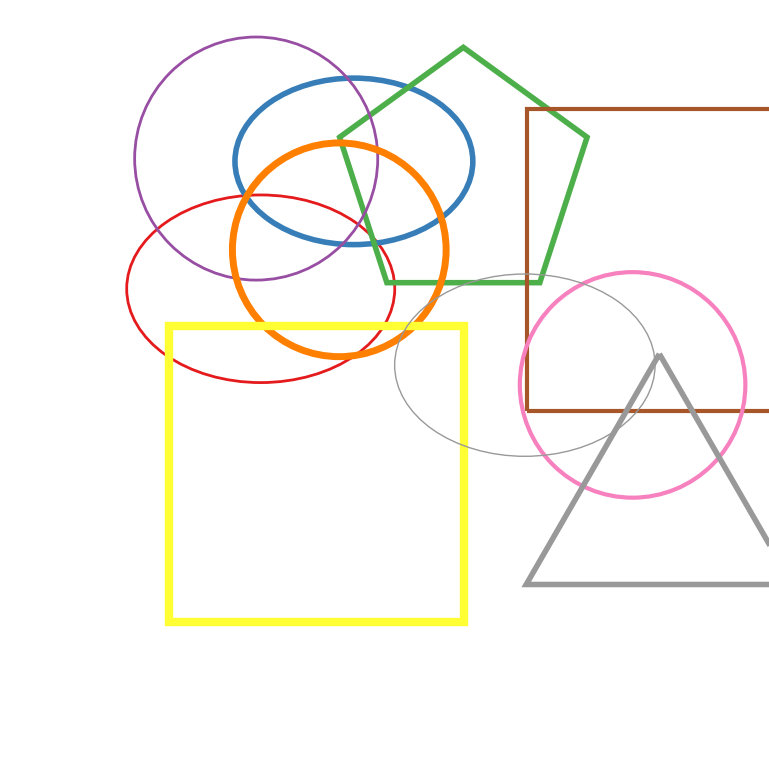[{"shape": "oval", "thickness": 1, "radius": 0.87, "center": [0.339, 0.625]}, {"shape": "oval", "thickness": 2, "radius": 0.77, "center": [0.46, 0.79]}, {"shape": "pentagon", "thickness": 2, "radius": 0.84, "center": [0.602, 0.77]}, {"shape": "circle", "thickness": 1, "radius": 0.79, "center": [0.333, 0.794]}, {"shape": "circle", "thickness": 2.5, "radius": 0.69, "center": [0.441, 0.676]}, {"shape": "square", "thickness": 3, "radius": 0.96, "center": [0.411, 0.384]}, {"shape": "square", "thickness": 1.5, "radius": 0.98, "center": [0.881, 0.662]}, {"shape": "circle", "thickness": 1.5, "radius": 0.73, "center": [0.822, 0.5]}, {"shape": "triangle", "thickness": 2, "radius": 1.0, "center": [0.856, 0.341]}, {"shape": "oval", "thickness": 0.5, "radius": 0.85, "center": [0.682, 0.526]}]